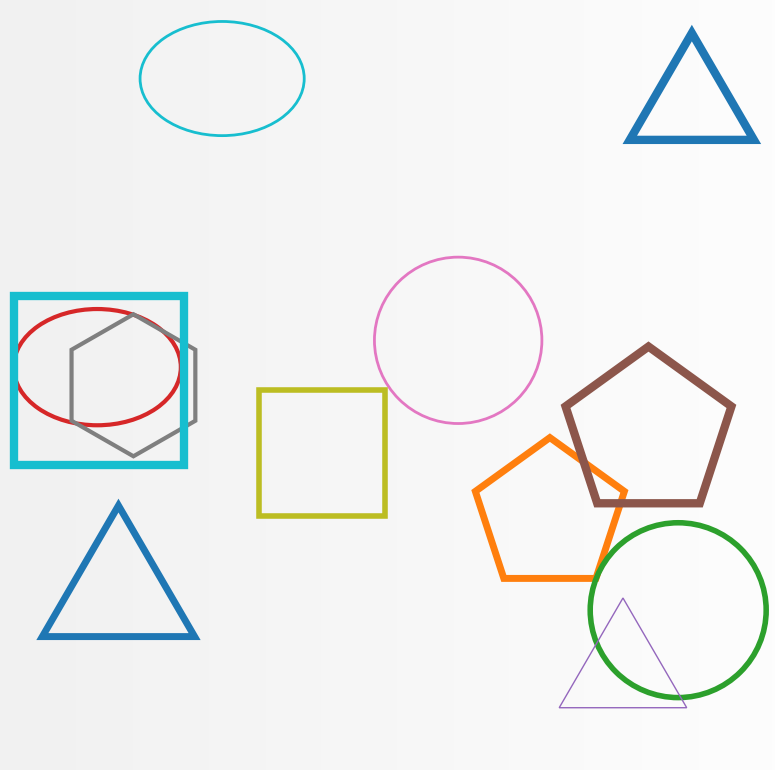[{"shape": "triangle", "thickness": 2.5, "radius": 0.57, "center": [0.153, 0.23]}, {"shape": "triangle", "thickness": 3, "radius": 0.46, "center": [0.893, 0.865]}, {"shape": "pentagon", "thickness": 2.5, "radius": 0.51, "center": [0.71, 0.331]}, {"shape": "circle", "thickness": 2, "radius": 0.57, "center": [0.875, 0.208]}, {"shape": "oval", "thickness": 1.5, "radius": 0.54, "center": [0.125, 0.523]}, {"shape": "triangle", "thickness": 0.5, "radius": 0.47, "center": [0.804, 0.128]}, {"shape": "pentagon", "thickness": 3, "radius": 0.56, "center": [0.837, 0.437]}, {"shape": "circle", "thickness": 1, "radius": 0.54, "center": [0.591, 0.558]}, {"shape": "hexagon", "thickness": 1.5, "radius": 0.46, "center": [0.172, 0.5]}, {"shape": "square", "thickness": 2, "radius": 0.41, "center": [0.415, 0.412]}, {"shape": "oval", "thickness": 1, "radius": 0.53, "center": [0.287, 0.898]}, {"shape": "square", "thickness": 3, "radius": 0.55, "center": [0.128, 0.506]}]